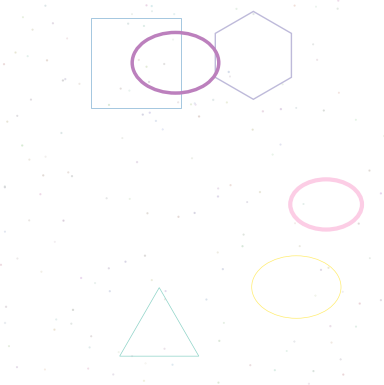[{"shape": "triangle", "thickness": 0.5, "radius": 0.59, "center": [0.414, 0.134]}, {"shape": "hexagon", "thickness": 1, "radius": 0.57, "center": [0.658, 0.856]}, {"shape": "square", "thickness": 0.5, "radius": 0.58, "center": [0.354, 0.837]}, {"shape": "oval", "thickness": 3, "radius": 0.47, "center": [0.847, 0.469]}, {"shape": "oval", "thickness": 2.5, "radius": 0.56, "center": [0.456, 0.837]}, {"shape": "oval", "thickness": 0.5, "radius": 0.58, "center": [0.77, 0.254]}]